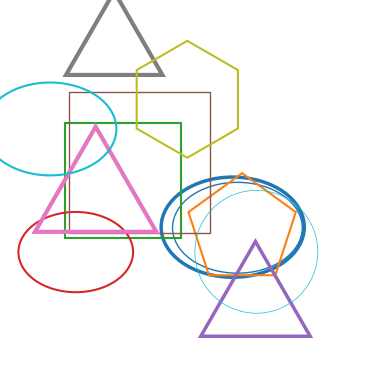[{"shape": "oval", "thickness": 2.5, "radius": 0.93, "center": [0.604, 0.41]}, {"shape": "oval", "thickness": 1, "radius": 0.84, "center": [0.617, 0.408]}, {"shape": "pentagon", "thickness": 1.5, "radius": 0.73, "center": [0.629, 0.404]}, {"shape": "square", "thickness": 1.5, "radius": 0.75, "center": [0.32, 0.532]}, {"shape": "oval", "thickness": 1.5, "radius": 0.74, "center": [0.197, 0.345]}, {"shape": "triangle", "thickness": 2.5, "radius": 0.82, "center": [0.664, 0.209]}, {"shape": "square", "thickness": 1, "radius": 0.91, "center": [0.362, 0.578]}, {"shape": "triangle", "thickness": 3, "radius": 0.91, "center": [0.248, 0.489]}, {"shape": "triangle", "thickness": 3, "radius": 0.72, "center": [0.297, 0.878]}, {"shape": "hexagon", "thickness": 1.5, "radius": 0.76, "center": [0.487, 0.742]}, {"shape": "oval", "thickness": 1.5, "radius": 0.86, "center": [0.13, 0.665]}, {"shape": "circle", "thickness": 0.5, "radius": 0.8, "center": [0.666, 0.346]}]